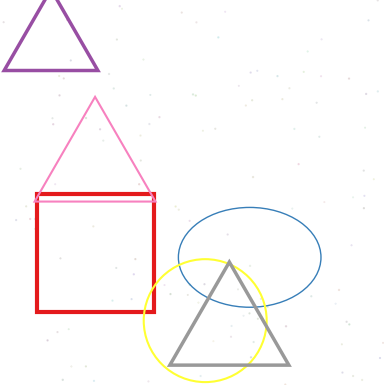[{"shape": "square", "thickness": 3, "radius": 0.76, "center": [0.249, 0.343]}, {"shape": "oval", "thickness": 1, "radius": 0.93, "center": [0.649, 0.332]}, {"shape": "triangle", "thickness": 2.5, "radius": 0.7, "center": [0.133, 0.887]}, {"shape": "circle", "thickness": 1.5, "radius": 0.8, "center": [0.533, 0.167]}, {"shape": "triangle", "thickness": 1.5, "radius": 0.91, "center": [0.247, 0.567]}, {"shape": "triangle", "thickness": 2.5, "radius": 0.89, "center": [0.596, 0.141]}]